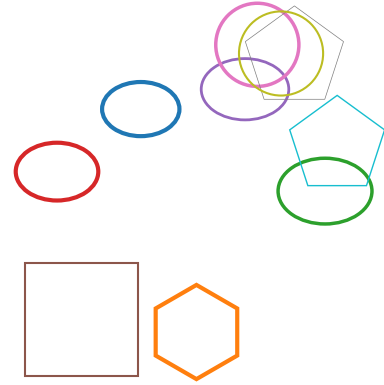[{"shape": "oval", "thickness": 3, "radius": 0.5, "center": [0.366, 0.717]}, {"shape": "hexagon", "thickness": 3, "radius": 0.61, "center": [0.51, 0.138]}, {"shape": "oval", "thickness": 2.5, "radius": 0.61, "center": [0.844, 0.504]}, {"shape": "oval", "thickness": 3, "radius": 0.54, "center": [0.148, 0.554]}, {"shape": "oval", "thickness": 2, "radius": 0.57, "center": [0.636, 0.768]}, {"shape": "square", "thickness": 1.5, "radius": 0.73, "center": [0.212, 0.17]}, {"shape": "circle", "thickness": 2.5, "radius": 0.54, "center": [0.668, 0.884]}, {"shape": "pentagon", "thickness": 0.5, "radius": 0.67, "center": [0.765, 0.851]}, {"shape": "circle", "thickness": 1.5, "radius": 0.55, "center": [0.73, 0.861]}, {"shape": "pentagon", "thickness": 1, "radius": 0.65, "center": [0.876, 0.623]}]